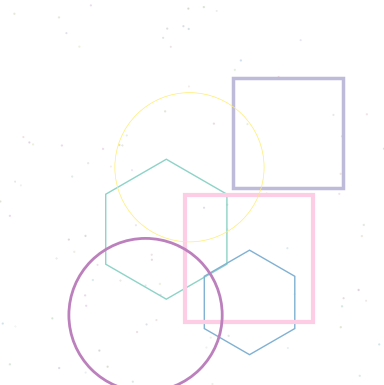[{"shape": "hexagon", "thickness": 1, "radius": 0.91, "center": [0.432, 0.405]}, {"shape": "square", "thickness": 2.5, "radius": 0.71, "center": [0.749, 0.654]}, {"shape": "hexagon", "thickness": 1, "radius": 0.68, "center": [0.648, 0.214]}, {"shape": "square", "thickness": 3, "radius": 0.83, "center": [0.647, 0.328]}, {"shape": "circle", "thickness": 2, "radius": 1.0, "center": [0.378, 0.182]}, {"shape": "circle", "thickness": 0.5, "radius": 0.97, "center": [0.492, 0.566]}]